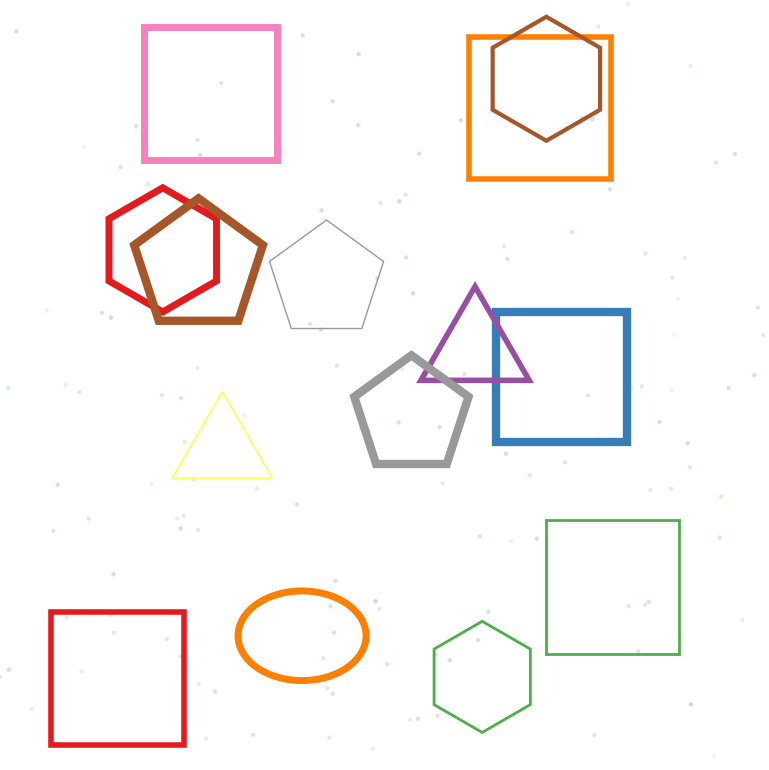[{"shape": "hexagon", "thickness": 2.5, "radius": 0.4, "center": [0.211, 0.676]}, {"shape": "square", "thickness": 2, "radius": 0.43, "center": [0.152, 0.119]}, {"shape": "square", "thickness": 3, "radius": 0.42, "center": [0.729, 0.511]}, {"shape": "hexagon", "thickness": 1, "radius": 0.36, "center": [0.626, 0.121]}, {"shape": "square", "thickness": 1, "radius": 0.43, "center": [0.795, 0.237]}, {"shape": "triangle", "thickness": 2, "radius": 0.41, "center": [0.617, 0.547]}, {"shape": "oval", "thickness": 2.5, "radius": 0.42, "center": [0.392, 0.174]}, {"shape": "square", "thickness": 2, "radius": 0.46, "center": [0.702, 0.86]}, {"shape": "triangle", "thickness": 0.5, "radius": 0.37, "center": [0.289, 0.417]}, {"shape": "pentagon", "thickness": 3, "radius": 0.44, "center": [0.258, 0.655]}, {"shape": "hexagon", "thickness": 1.5, "radius": 0.4, "center": [0.71, 0.898]}, {"shape": "square", "thickness": 2.5, "radius": 0.43, "center": [0.274, 0.879]}, {"shape": "pentagon", "thickness": 0.5, "radius": 0.39, "center": [0.424, 0.636]}, {"shape": "pentagon", "thickness": 3, "radius": 0.39, "center": [0.534, 0.461]}]